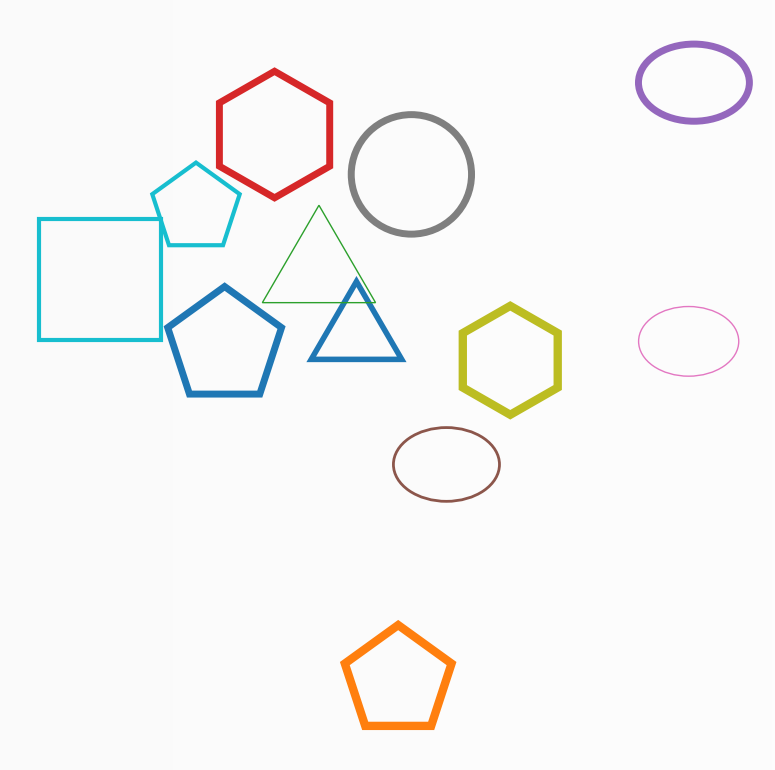[{"shape": "pentagon", "thickness": 2.5, "radius": 0.39, "center": [0.29, 0.551]}, {"shape": "triangle", "thickness": 2, "radius": 0.34, "center": [0.46, 0.567]}, {"shape": "pentagon", "thickness": 3, "radius": 0.36, "center": [0.514, 0.116]}, {"shape": "triangle", "thickness": 0.5, "radius": 0.42, "center": [0.412, 0.649]}, {"shape": "hexagon", "thickness": 2.5, "radius": 0.41, "center": [0.354, 0.825]}, {"shape": "oval", "thickness": 2.5, "radius": 0.36, "center": [0.895, 0.893]}, {"shape": "oval", "thickness": 1, "radius": 0.34, "center": [0.576, 0.397]}, {"shape": "oval", "thickness": 0.5, "radius": 0.32, "center": [0.889, 0.557]}, {"shape": "circle", "thickness": 2.5, "radius": 0.39, "center": [0.531, 0.774]}, {"shape": "hexagon", "thickness": 3, "radius": 0.35, "center": [0.658, 0.532]}, {"shape": "pentagon", "thickness": 1.5, "radius": 0.3, "center": [0.253, 0.73]}, {"shape": "square", "thickness": 1.5, "radius": 0.39, "center": [0.13, 0.637]}]